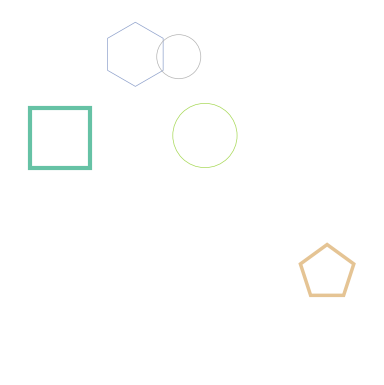[{"shape": "square", "thickness": 3, "radius": 0.39, "center": [0.157, 0.642]}, {"shape": "hexagon", "thickness": 0.5, "radius": 0.42, "center": [0.352, 0.859]}, {"shape": "circle", "thickness": 0.5, "radius": 0.42, "center": [0.532, 0.648]}, {"shape": "pentagon", "thickness": 2.5, "radius": 0.36, "center": [0.85, 0.292]}, {"shape": "circle", "thickness": 0.5, "radius": 0.29, "center": [0.464, 0.853]}]